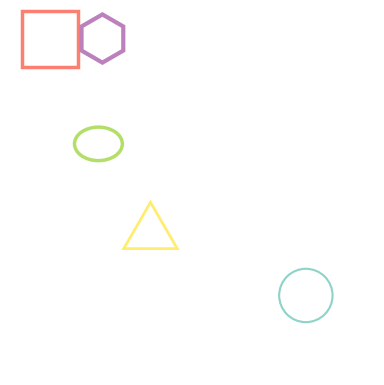[{"shape": "circle", "thickness": 1.5, "radius": 0.35, "center": [0.794, 0.233]}, {"shape": "square", "thickness": 2.5, "radius": 0.36, "center": [0.13, 0.898]}, {"shape": "oval", "thickness": 2.5, "radius": 0.31, "center": [0.256, 0.626]}, {"shape": "hexagon", "thickness": 3, "radius": 0.31, "center": [0.266, 0.9]}, {"shape": "triangle", "thickness": 2, "radius": 0.4, "center": [0.391, 0.394]}]